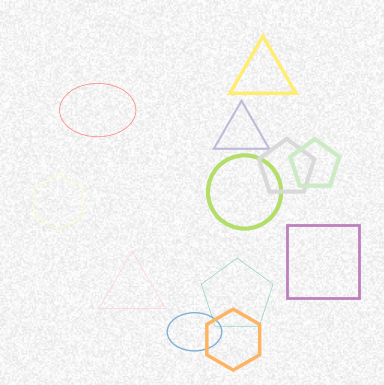[{"shape": "pentagon", "thickness": 0.5, "radius": 0.49, "center": [0.616, 0.232]}, {"shape": "hexagon", "thickness": 0.5, "radius": 0.36, "center": [0.152, 0.474]}, {"shape": "triangle", "thickness": 1.5, "radius": 0.42, "center": [0.627, 0.655]}, {"shape": "oval", "thickness": 0.5, "radius": 0.5, "center": [0.254, 0.714]}, {"shape": "oval", "thickness": 1, "radius": 0.35, "center": [0.505, 0.138]}, {"shape": "hexagon", "thickness": 2.5, "radius": 0.4, "center": [0.606, 0.118]}, {"shape": "circle", "thickness": 3, "radius": 0.48, "center": [0.635, 0.501]}, {"shape": "triangle", "thickness": 0.5, "radius": 0.5, "center": [0.344, 0.248]}, {"shape": "pentagon", "thickness": 3, "radius": 0.38, "center": [0.745, 0.564]}, {"shape": "square", "thickness": 2, "radius": 0.47, "center": [0.838, 0.321]}, {"shape": "pentagon", "thickness": 3, "radius": 0.33, "center": [0.818, 0.572]}, {"shape": "triangle", "thickness": 2.5, "radius": 0.5, "center": [0.683, 0.807]}]